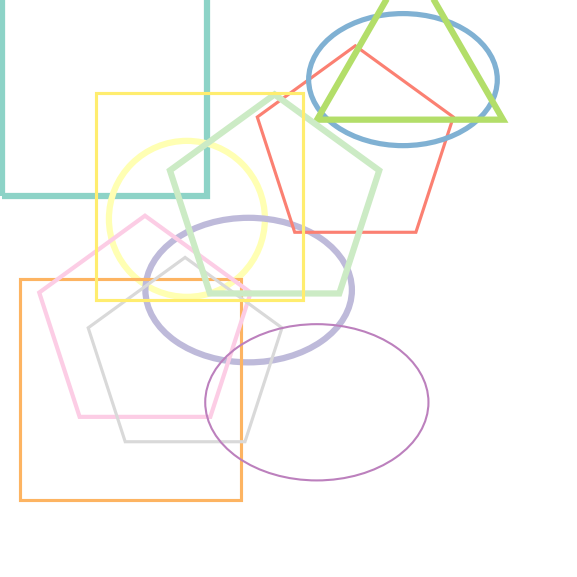[{"shape": "square", "thickness": 3, "radius": 0.89, "center": [0.181, 0.838]}, {"shape": "circle", "thickness": 3, "radius": 0.68, "center": [0.324, 0.62]}, {"shape": "oval", "thickness": 3, "radius": 0.89, "center": [0.431, 0.497]}, {"shape": "pentagon", "thickness": 1.5, "radius": 0.89, "center": [0.615, 0.741]}, {"shape": "oval", "thickness": 2.5, "radius": 0.82, "center": [0.698, 0.861]}, {"shape": "square", "thickness": 1.5, "radius": 0.96, "center": [0.226, 0.325]}, {"shape": "triangle", "thickness": 3, "radius": 0.93, "center": [0.71, 0.885]}, {"shape": "pentagon", "thickness": 2, "radius": 0.96, "center": [0.251, 0.433]}, {"shape": "pentagon", "thickness": 1.5, "radius": 0.88, "center": [0.321, 0.377]}, {"shape": "oval", "thickness": 1, "radius": 0.97, "center": [0.549, 0.303]}, {"shape": "pentagon", "thickness": 3, "radius": 0.95, "center": [0.475, 0.645]}, {"shape": "square", "thickness": 1.5, "radius": 0.9, "center": [0.345, 0.659]}]